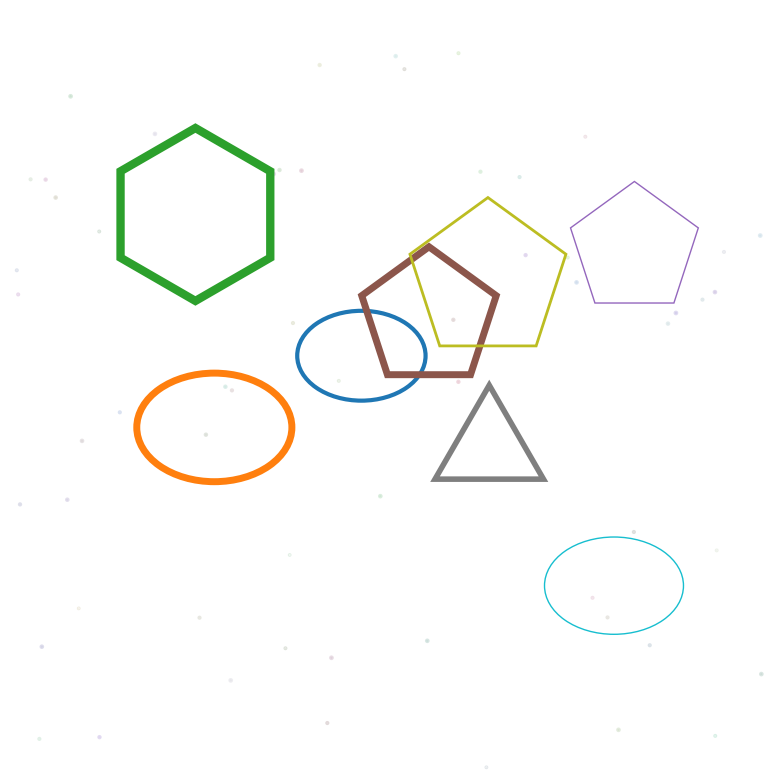[{"shape": "oval", "thickness": 1.5, "radius": 0.42, "center": [0.469, 0.538]}, {"shape": "oval", "thickness": 2.5, "radius": 0.5, "center": [0.278, 0.445]}, {"shape": "hexagon", "thickness": 3, "radius": 0.56, "center": [0.254, 0.721]}, {"shape": "pentagon", "thickness": 0.5, "radius": 0.44, "center": [0.824, 0.677]}, {"shape": "pentagon", "thickness": 2.5, "radius": 0.46, "center": [0.557, 0.588]}, {"shape": "triangle", "thickness": 2, "radius": 0.41, "center": [0.635, 0.418]}, {"shape": "pentagon", "thickness": 1, "radius": 0.53, "center": [0.634, 0.637]}, {"shape": "oval", "thickness": 0.5, "radius": 0.45, "center": [0.797, 0.239]}]